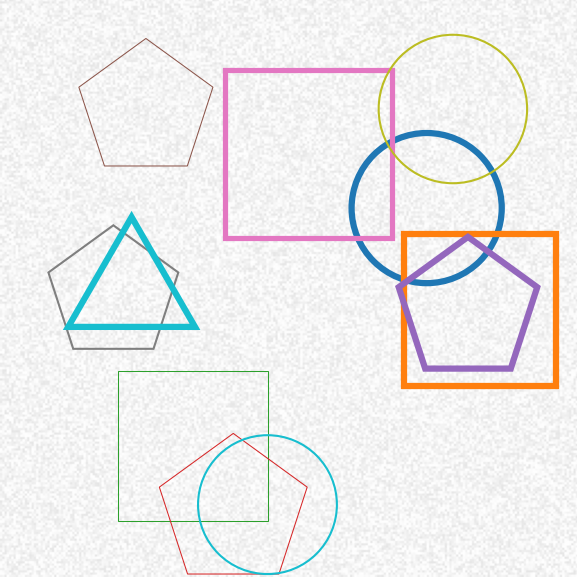[{"shape": "circle", "thickness": 3, "radius": 0.65, "center": [0.739, 0.639]}, {"shape": "square", "thickness": 3, "radius": 0.66, "center": [0.831, 0.462]}, {"shape": "square", "thickness": 0.5, "radius": 0.65, "center": [0.334, 0.227]}, {"shape": "pentagon", "thickness": 0.5, "radius": 0.67, "center": [0.404, 0.114]}, {"shape": "pentagon", "thickness": 3, "radius": 0.63, "center": [0.81, 0.463]}, {"shape": "pentagon", "thickness": 0.5, "radius": 0.61, "center": [0.253, 0.81]}, {"shape": "square", "thickness": 2.5, "radius": 0.72, "center": [0.534, 0.732]}, {"shape": "pentagon", "thickness": 1, "radius": 0.59, "center": [0.196, 0.491]}, {"shape": "circle", "thickness": 1, "radius": 0.64, "center": [0.784, 0.81]}, {"shape": "circle", "thickness": 1, "radius": 0.6, "center": [0.463, 0.125]}, {"shape": "triangle", "thickness": 3, "radius": 0.63, "center": [0.228, 0.496]}]